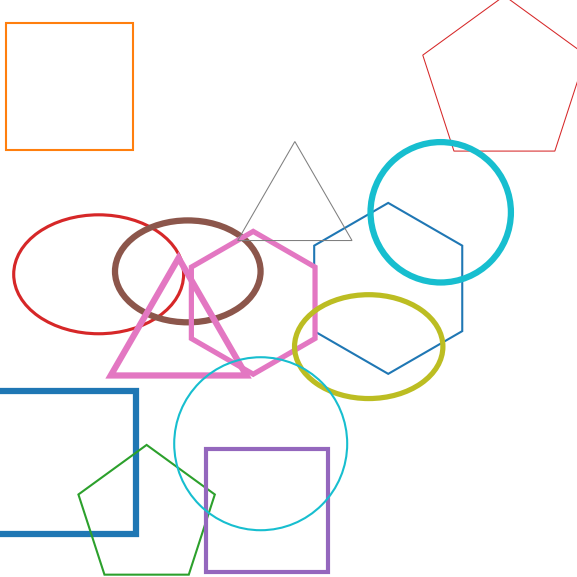[{"shape": "hexagon", "thickness": 1, "radius": 0.74, "center": [0.672, 0.5]}, {"shape": "square", "thickness": 3, "radius": 0.62, "center": [0.113, 0.199]}, {"shape": "square", "thickness": 1, "radius": 0.55, "center": [0.121, 0.85]}, {"shape": "pentagon", "thickness": 1, "radius": 0.62, "center": [0.254, 0.105]}, {"shape": "pentagon", "thickness": 0.5, "radius": 0.74, "center": [0.873, 0.858]}, {"shape": "oval", "thickness": 1.5, "radius": 0.74, "center": [0.171, 0.524]}, {"shape": "square", "thickness": 2, "radius": 0.53, "center": [0.463, 0.115]}, {"shape": "oval", "thickness": 3, "radius": 0.63, "center": [0.325, 0.529]}, {"shape": "hexagon", "thickness": 2.5, "radius": 0.62, "center": [0.438, 0.475]}, {"shape": "triangle", "thickness": 3, "radius": 0.68, "center": [0.309, 0.417]}, {"shape": "triangle", "thickness": 0.5, "radius": 0.57, "center": [0.511, 0.64]}, {"shape": "oval", "thickness": 2.5, "radius": 0.64, "center": [0.638, 0.399]}, {"shape": "circle", "thickness": 3, "radius": 0.61, "center": [0.763, 0.632]}, {"shape": "circle", "thickness": 1, "radius": 0.75, "center": [0.451, 0.231]}]